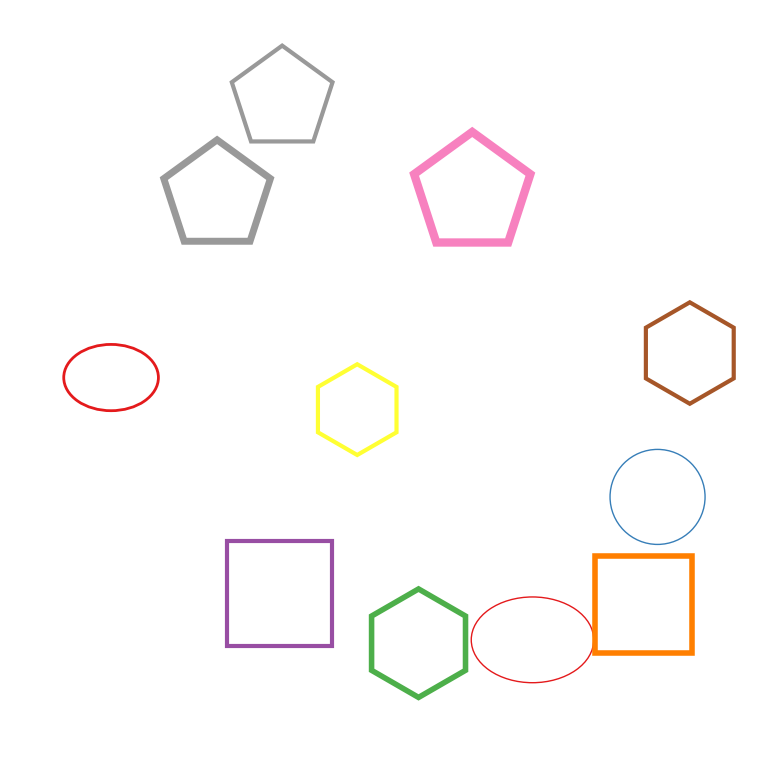[{"shape": "oval", "thickness": 1, "radius": 0.31, "center": [0.144, 0.51]}, {"shape": "oval", "thickness": 0.5, "radius": 0.4, "center": [0.692, 0.169]}, {"shape": "circle", "thickness": 0.5, "radius": 0.31, "center": [0.854, 0.355]}, {"shape": "hexagon", "thickness": 2, "radius": 0.35, "center": [0.544, 0.165]}, {"shape": "square", "thickness": 1.5, "radius": 0.34, "center": [0.363, 0.229]}, {"shape": "square", "thickness": 2, "radius": 0.31, "center": [0.836, 0.215]}, {"shape": "hexagon", "thickness": 1.5, "radius": 0.29, "center": [0.464, 0.468]}, {"shape": "hexagon", "thickness": 1.5, "radius": 0.33, "center": [0.896, 0.542]}, {"shape": "pentagon", "thickness": 3, "radius": 0.4, "center": [0.613, 0.749]}, {"shape": "pentagon", "thickness": 1.5, "radius": 0.34, "center": [0.366, 0.872]}, {"shape": "pentagon", "thickness": 2.5, "radius": 0.36, "center": [0.282, 0.746]}]